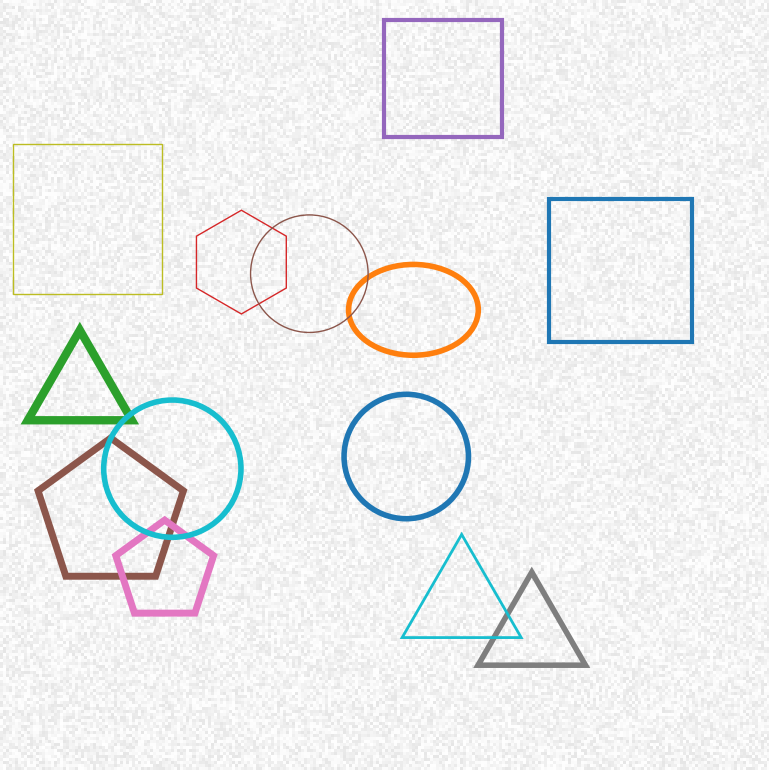[{"shape": "square", "thickness": 1.5, "radius": 0.46, "center": [0.806, 0.648]}, {"shape": "circle", "thickness": 2, "radius": 0.4, "center": [0.528, 0.407]}, {"shape": "oval", "thickness": 2, "radius": 0.42, "center": [0.537, 0.598]}, {"shape": "triangle", "thickness": 3, "radius": 0.39, "center": [0.104, 0.493]}, {"shape": "hexagon", "thickness": 0.5, "radius": 0.34, "center": [0.313, 0.66]}, {"shape": "square", "thickness": 1.5, "radius": 0.38, "center": [0.575, 0.898]}, {"shape": "pentagon", "thickness": 2.5, "radius": 0.5, "center": [0.144, 0.332]}, {"shape": "circle", "thickness": 0.5, "radius": 0.38, "center": [0.402, 0.645]}, {"shape": "pentagon", "thickness": 2.5, "radius": 0.33, "center": [0.214, 0.258]}, {"shape": "triangle", "thickness": 2, "radius": 0.4, "center": [0.691, 0.176]}, {"shape": "square", "thickness": 0.5, "radius": 0.49, "center": [0.113, 0.715]}, {"shape": "triangle", "thickness": 1, "radius": 0.45, "center": [0.6, 0.217]}, {"shape": "circle", "thickness": 2, "radius": 0.45, "center": [0.224, 0.391]}]